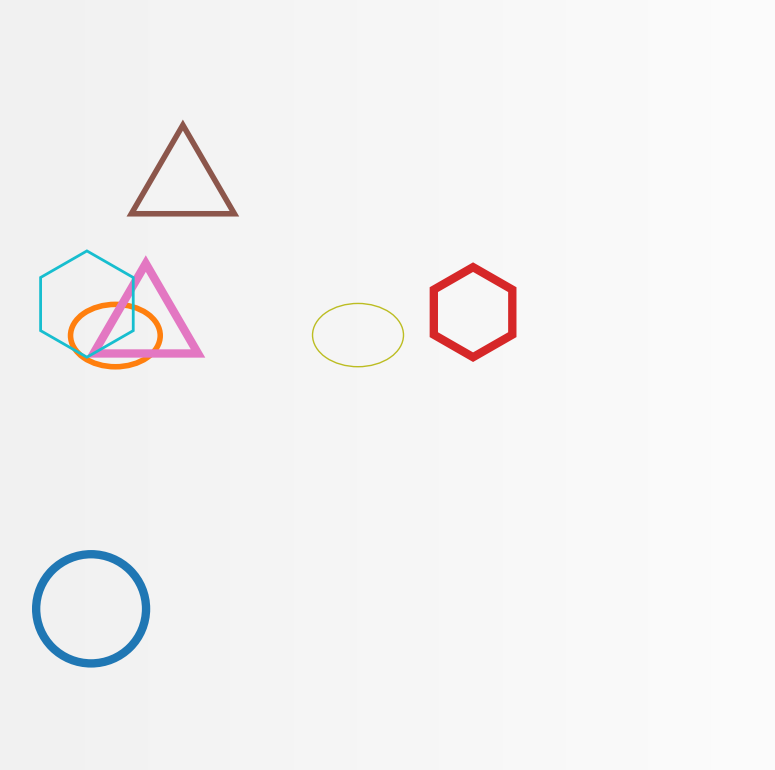[{"shape": "circle", "thickness": 3, "radius": 0.35, "center": [0.118, 0.209]}, {"shape": "oval", "thickness": 2, "radius": 0.29, "center": [0.149, 0.564]}, {"shape": "hexagon", "thickness": 3, "radius": 0.29, "center": [0.61, 0.595]}, {"shape": "triangle", "thickness": 2, "radius": 0.38, "center": [0.236, 0.761]}, {"shape": "triangle", "thickness": 3, "radius": 0.39, "center": [0.188, 0.58]}, {"shape": "oval", "thickness": 0.5, "radius": 0.29, "center": [0.462, 0.565]}, {"shape": "hexagon", "thickness": 1, "radius": 0.35, "center": [0.112, 0.605]}]